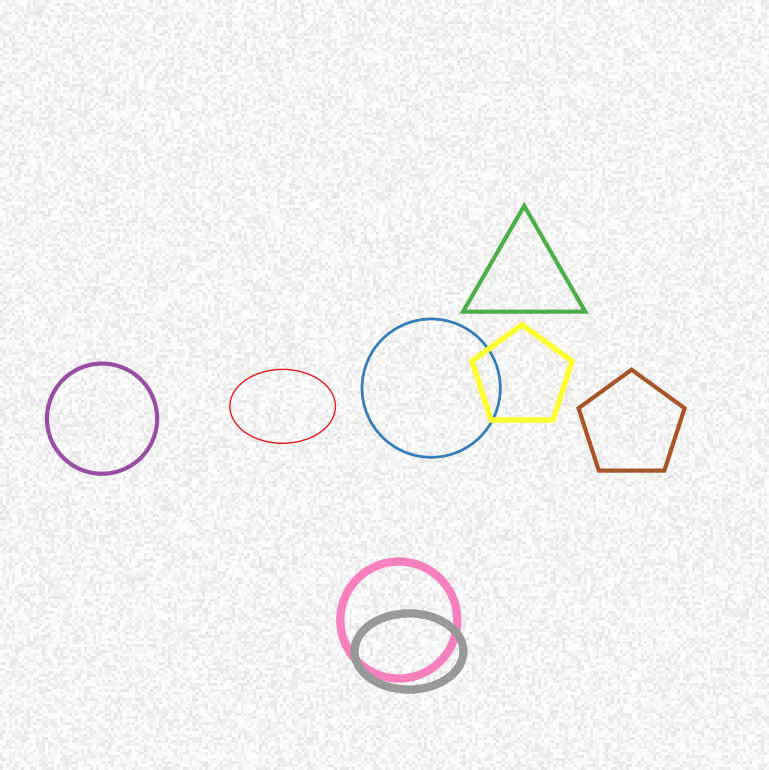[{"shape": "oval", "thickness": 0.5, "radius": 0.34, "center": [0.367, 0.472]}, {"shape": "circle", "thickness": 1, "radius": 0.45, "center": [0.56, 0.496]}, {"shape": "triangle", "thickness": 1.5, "radius": 0.46, "center": [0.681, 0.641]}, {"shape": "circle", "thickness": 1.5, "radius": 0.36, "center": [0.133, 0.456]}, {"shape": "pentagon", "thickness": 2, "radius": 0.34, "center": [0.678, 0.51]}, {"shape": "pentagon", "thickness": 1.5, "radius": 0.36, "center": [0.82, 0.447]}, {"shape": "circle", "thickness": 3, "radius": 0.38, "center": [0.518, 0.195]}, {"shape": "oval", "thickness": 3, "radius": 0.35, "center": [0.531, 0.154]}]